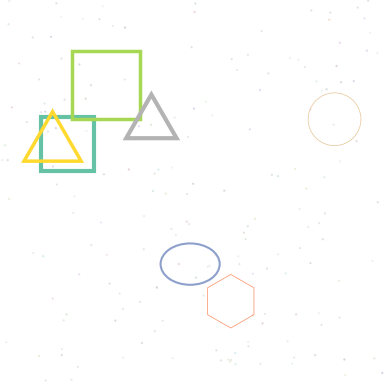[{"shape": "square", "thickness": 3, "radius": 0.35, "center": [0.175, 0.627]}, {"shape": "hexagon", "thickness": 0.5, "radius": 0.35, "center": [0.599, 0.218]}, {"shape": "oval", "thickness": 1.5, "radius": 0.38, "center": [0.494, 0.314]}, {"shape": "square", "thickness": 2.5, "radius": 0.44, "center": [0.275, 0.778]}, {"shape": "triangle", "thickness": 2.5, "radius": 0.43, "center": [0.137, 0.624]}, {"shape": "circle", "thickness": 0.5, "radius": 0.34, "center": [0.869, 0.69]}, {"shape": "triangle", "thickness": 3, "radius": 0.38, "center": [0.393, 0.679]}]